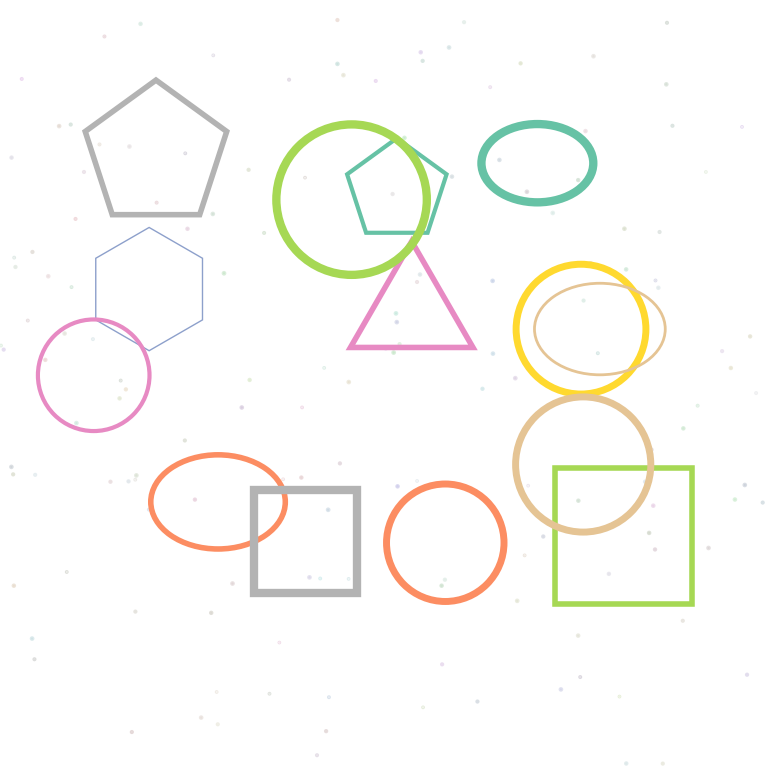[{"shape": "oval", "thickness": 3, "radius": 0.36, "center": [0.698, 0.788]}, {"shape": "pentagon", "thickness": 1.5, "radius": 0.34, "center": [0.515, 0.753]}, {"shape": "circle", "thickness": 2.5, "radius": 0.38, "center": [0.578, 0.295]}, {"shape": "oval", "thickness": 2, "radius": 0.44, "center": [0.283, 0.348]}, {"shape": "hexagon", "thickness": 0.5, "radius": 0.4, "center": [0.194, 0.625]}, {"shape": "triangle", "thickness": 2, "radius": 0.46, "center": [0.535, 0.595]}, {"shape": "circle", "thickness": 1.5, "radius": 0.36, "center": [0.122, 0.513]}, {"shape": "circle", "thickness": 3, "radius": 0.49, "center": [0.457, 0.741]}, {"shape": "square", "thickness": 2, "radius": 0.44, "center": [0.81, 0.304]}, {"shape": "circle", "thickness": 2.5, "radius": 0.42, "center": [0.755, 0.573]}, {"shape": "oval", "thickness": 1, "radius": 0.42, "center": [0.779, 0.573]}, {"shape": "circle", "thickness": 2.5, "radius": 0.44, "center": [0.757, 0.397]}, {"shape": "square", "thickness": 3, "radius": 0.34, "center": [0.397, 0.296]}, {"shape": "pentagon", "thickness": 2, "radius": 0.48, "center": [0.203, 0.799]}]